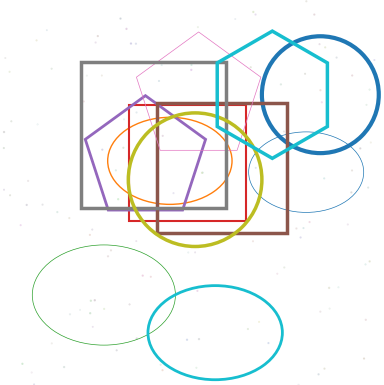[{"shape": "oval", "thickness": 0.5, "radius": 0.75, "center": [0.795, 0.553]}, {"shape": "circle", "thickness": 3, "radius": 0.76, "center": [0.832, 0.754]}, {"shape": "oval", "thickness": 1, "radius": 0.81, "center": [0.441, 0.582]}, {"shape": "oval", "thickness": 0.5, "radius": 0.93, "center": [0.27, 0.234]}, {"shape": "square", "thickness": 1.5, "radius": 0.76, "center": [0.487, 0.577]}, {"shape": "pentagon", "thickness": 2, "radius": 0.82, "center": [0.378, 0.587]}, {"shape": "square", "thickness": 2.5, "radius": 0.84, "center": [0.576, 0.564]}, {"shape": "pentagon", "thickness": 0.5, "radius": 0.85, "center": [0.516, 0.747]}, {"shape": "square", "thickness": 2.5, "radius": 0.94, "center": [0.399, 0.65]}, {"shape": "circle", "thickness": 2.5, "radius": 0.87, "center": [0.507, 0.533]}, {"shape": "oval", "thickness": 2, "radius": 0.87, "center": [0.559, 0.136]}, {"shape": "hexagon", "thickness": 2.5, "radius": 0.83, "center": [0.707, 0.754]}]